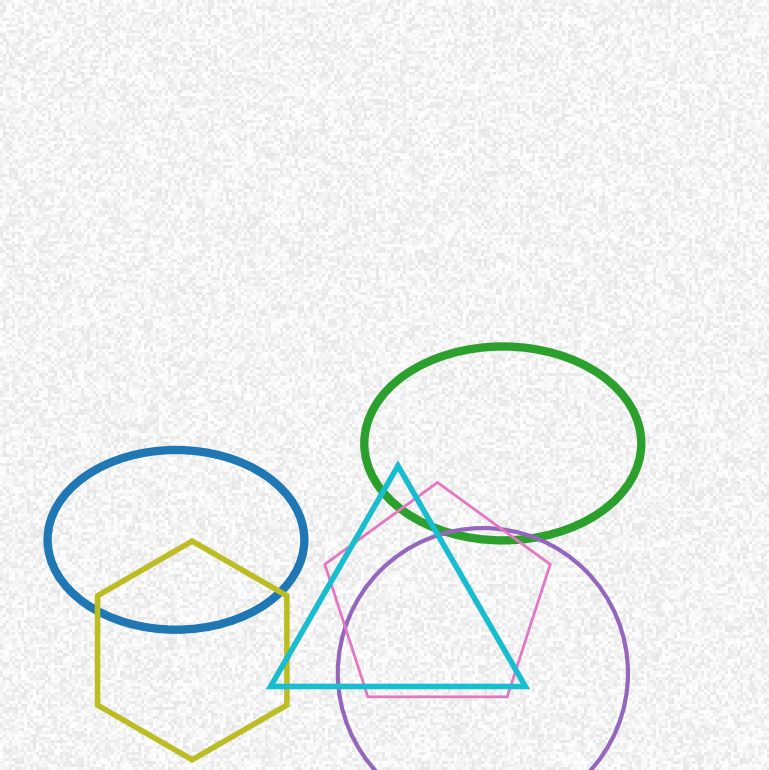[{"shape": "oval", "thickness": 3, "radius": 0.83, "center": [0.229, 0.299]}, {"shape": "oval", "thickness": 3, "radius": 0.9, "center": [0.653, 0.424]}, {"shape": "circle", "thickness": 1.5, "radius": 0.94, "center": [0.627, 0.126]}, {"shape": "pentagon", "thickness": 1, "radius": 0.77, "center": [0.568, 0.22]}, {"shape": "hexagon", "thickness": 2, "radius": 0.71, "center": [0.25, 0.155]}, {"shape": "triangle", "thickness": 2, "radius": 0.96, "center": [0.517, 0.204]}]